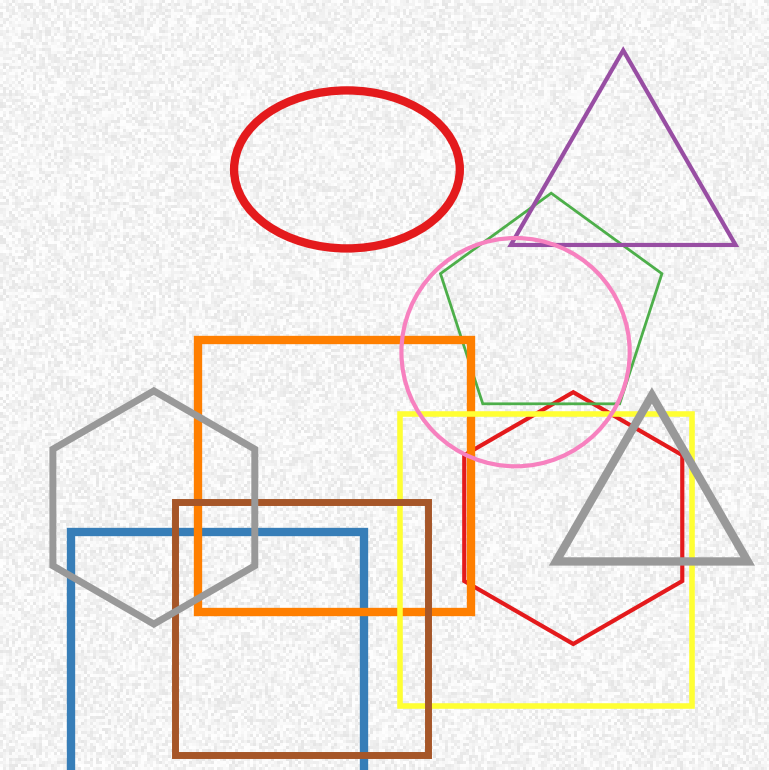[{"shape": "hexagon", "thickness": 1.5, "radius": 0.82, "center": [0.744, 0.327]}, {"shape": "oval", "thickness": 3, "radius": 0.73, "center": [0.451, 0.78]}, {"shape": "square", "thickness": 3, "radius": 0.95, "center": [0.283, 0.119]}, {"shape": "pentagon", "thickness": 1, "radius": 0.76, "center": [0.716, 0.598]}, {"shape": "triangle", "thickness": 1.5, "radius": 0.84, "center": [0.809, 0.766]}, {"shape": "square", "thickness": 3, "radius": 0.88, "center": [0.434, 0.382]}, {"shape": "square", "thickness": 2, "radius": 0.95, "center": [0.709, 0.273]}, {"shape": "square", "thickness": 2.5, "radius": 0.82, "center": [0.391, 0.184]}, {"shape": "circle", "thickness": 1.5, "radius": 0.74, "center": [0.67, 0.543]}, {"shape": "triangle", "thickness": 3, "radius": 0.72, "center": [0.847, 0.343]}, {"shape": "hexagon", "thickness": 2.5, "radius": 0.76, "center": [0.2, 0.341]}]